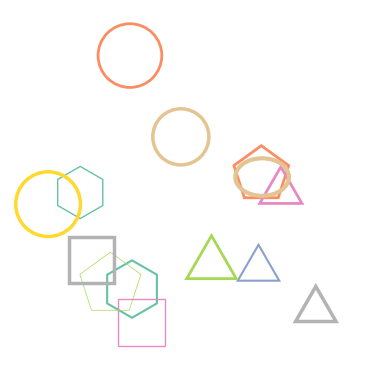[{"shape": "hexagon", "thickness": 1, "radius": 0.34, "center": [0.208, 0.5]}, {"shape": "hexagon", "thickness": 1.5, "radius": 0.37, "center": [0.343, 0.249]}, {"shape": "circle", "thickness": 2, "radius": 0.41, "center": [0.338, 0.856]}, {"shape": "pentagon", "thickness": 2, "radius": 0.37, "center": [0.679, 0.547]}, {"shape": "triangle", "thickness": 1.5, "radius": 0.31, "center": [0.671, 0.302]}, {"shape": "triangle", "thickness": 2, "radius": 0.32, "center": [0.729, 0.503]}, {"shape": "square", "thickness": 1, "radius": 0.31, "center": [0.368, 0.163]}, {"shape": "pentagon", "thickness": 0.5, "radius": 0.42, "center": [0.287, 0.262]}, {"shape": "triangle", "thickness": 2, "radius": 0.37, "center": [0.549, 0.313]}, {"shape": "circle", "thickness": 2.5, "radius": 0.42, "center": [0.125, 0.47]}, {"shape": "oval", "thickness": 3, "radius": 0.35, "center": [0.681, 0.54]}, {"shape": "circle", "thickness": 2.5, "radius": 0.36, "center": [0.47, 0.645]}, {"shape": "square", "thickness": 2.5, "radius": 0.3, "center": [0.238, 0.325]}, {"shape": "triangle", "thickness": 2.5, "radius": 0.3, "center": [0.82, 0.195]}]